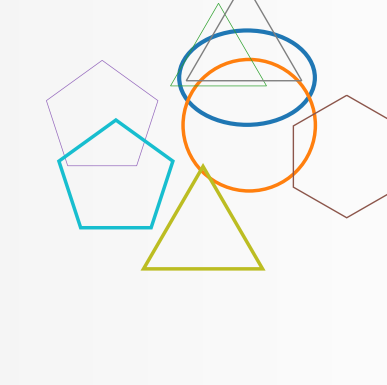[{"shape": "oval", "thickness": 3, "radius": 0.88, "center": [0.637, 0.798]}, {"shape": "circle", "thickness": 2.5, "radius": 0.85, "center": [0.643, 0.675]}, {"shape": "triangle", "thickness": 0.5, "radius": 0.72, "center": [0.564, 0.848]}, {"shape": "pentagon", "thickness": 0.5, "radius": 0.76, "center": [0.264, 0.692]}, {"shape": "hexagon", "thickness": 1, "radius": 0.8, "center": [0.895, 0.593]}, {"shape": "triangle", "thickness": 1, "radius": 0.86, "center": [0.63, 0.876]}, {"shape": "triangle", "thickness": 2.5, "radius": 0.89, "center": [0.524, 0.39]}, {"shape": "pentagon", "thickness": 2.5, "radius": 0.77, "center": [0.299, 0.534]}]